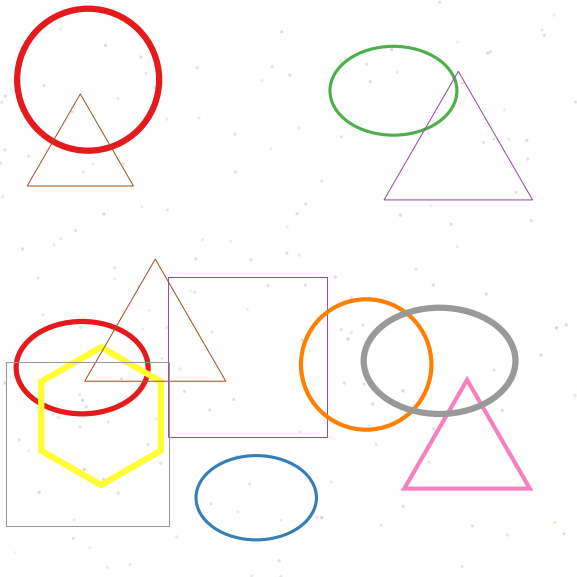[{"shape": "circle", "thickness": 3, "radius": 0.61, "center": [0.153, 0.861]}, {"shape": "oval", "thickness": 2.5, "radius": 0.57, "center": [0.142, 0.363]}, {"shape": "oval", "thickness": 1.5, "radius": 0.52, "center": [0.444, 0.137]}, {"shape": "oval", "thickness": 1.5, "radius": 0.55, "center": [0.681, 0.842]}, {"shape": "square", "thickness": 0.5, "radius": 0.69, "center": [0.428, 0.381]}, {"shape": "triangle", "thickness": 0.5, "radius": 0.74, "center": [0.794, 0.727]}, {"shape": "circle", "thickness": 2, "radius": 0.56, "center": [0.634, 0.368]}, {"shape": "hexagon", "thickness": 3, "radius": 0.6, "center": [0.175, 0.279]}, {"shape": "triangle", "thickness": 0.5, "radius": 0.71, "center": [0.269, 0.409]}, {"shape": "triangle", "thickness": 0.5, "radius": 0.53, "center": [0.139, 0.73]}, {"shape": "triangle", "thickness": 2, "radius": 0.63, "center": [0.809, 0.216]}, {"shape": "oval", "thickness": 3, "radius": 0.66, "center": [0.761, 0.374]}, {"shape": "square", "thickness": 0.5, "radius": 0.71, "center": [0.151, 0.23]}]